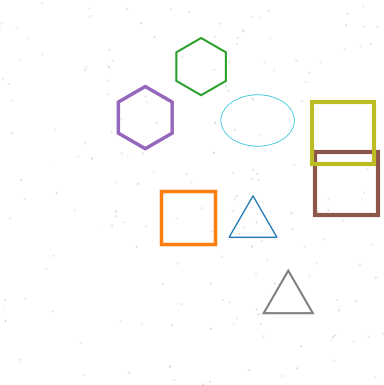[{"shape": "triangle", "thickness": 1, "radius": 0.36, "center": [0.657, 0.419]}, {"shape": "square", "thickness": 2.5, "radius": 0.35, "center": [0.488, 0.435]}, {"shape": "hexagon", "thickness": 1.5, "radius": 0.37, "center": [0.522, 0.827]}, {"shape": "hexagon", "thickness": 2.5, "radius": 0.4, "center": [0.377, 0.695]}, {"shape": "square", "thickness": 3, "radius": 0.41, "center": [0.899, 0.522]}, {"shape": "triangle", "thickness": 1.5, "radius": 0.37, "center": [0.749, 0.223]}, {"shape": "square", "thickness": 3, "radius": 0.4, "center": [0.892, 0.654]}, {"shape": "oval", "thickness": 0.5, "radius": 0.48, "center": [0.669, 0.687]}]